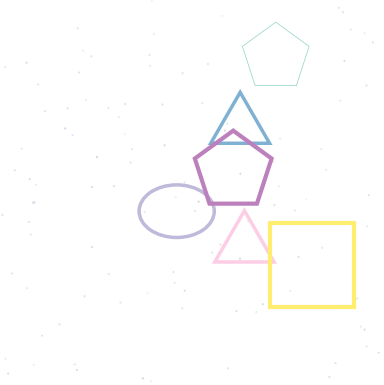[{"shape": "pentagon", "thickness": 0.5, "radius": 0.46, "center": [0.716, 0.851]}, {"shape": "oval", "thickness": 2.5, "radius": 0.49, "center": [0.459, 0.451]}, {"shape": "triangle", "thickness": 2.5, "radius": 0.44, "center": [0.624, 0.672]}, {"shape": "triangle", "thickness": 2.5, "radius": 0.44, "center": [0.635, 0.364]}, {"shape": "pentagon", "thickness": 3, "radius": 0.52, "center": [0.606, 0.556]}, {"shape": "square", "thickness": 3, "radius": 0.54, "center": [0.81, 0.311]}]